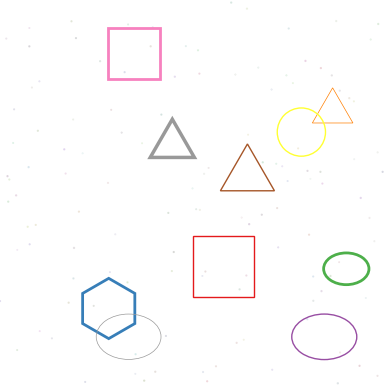[{"shape": "square", "thickness": 1, "radius": 0.4, "center": [0.581, 0.308]}, {"shape": "hexagon", "thickness": 2, "radius": 0.39, "center": [0.282, 0.199]}, {"shape": "oval", "thickness": 2, "radius": 0.29, "center": [0.899, 0.302]}, {"shape": "oval", "thickness": 1, "radius": 0.42, "center": [0.842, 0.125]}, {"shape": "triangle", "thickness": 0.5, "radius": 0.3, "center": [0.864, 0.711]}, {"shape": "circle", "thickness": 1, "radius": 0.31, "center": [0.783, 0.657]}, {"shape": "triangle", "thickness": 1, "radius": 0.41, "center": [0.643, 0.545]}, {"shape": "square", "thickness": 2, "radius": 0.34, "center": [0.348, 0.861]}, {"shape": "oval", "thickness": 0.5, "radius": 0.42, "center": [0.334, 0.125]}, {"shape": "triangle", "thickness": 2.5, "radius": 0.33, "center": [0.448, 0.624]}]